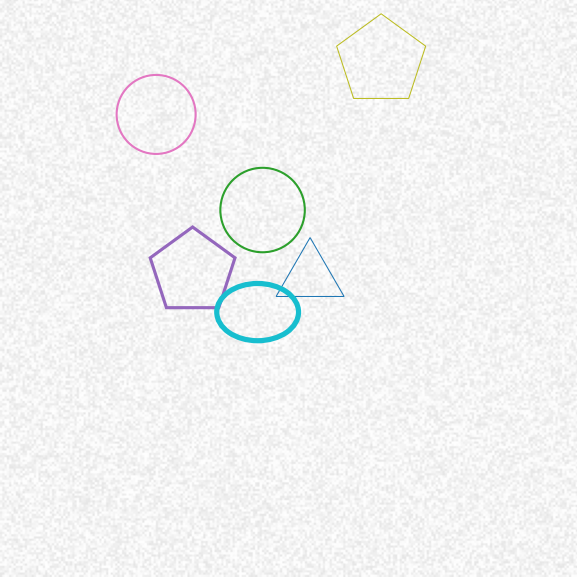[{"shape": "triangle", "thickness": 0.5, "radius": 0.34, "center": [0.537, 0.52]}, {"shape": "circle", "thickness": 1, "radius": 0.37, "center": [0.455, 0.635]}, {"shape": "pentagon", "thickness": 1.5, "radius": 0.39, "center": [0.334, 0.529]}, {"shape": "circle", "thickness": 1, "radius": 0.34, "center": [0.27, 0.801]}, {"shape": "pentagon", "thickness": 0.5, "radius": 0.41, "center": [0.66, 0.894]}, {"shape": "oval", "thickness": 2.5, "radius": 0.35, "center": [0.446, 0.459]}]